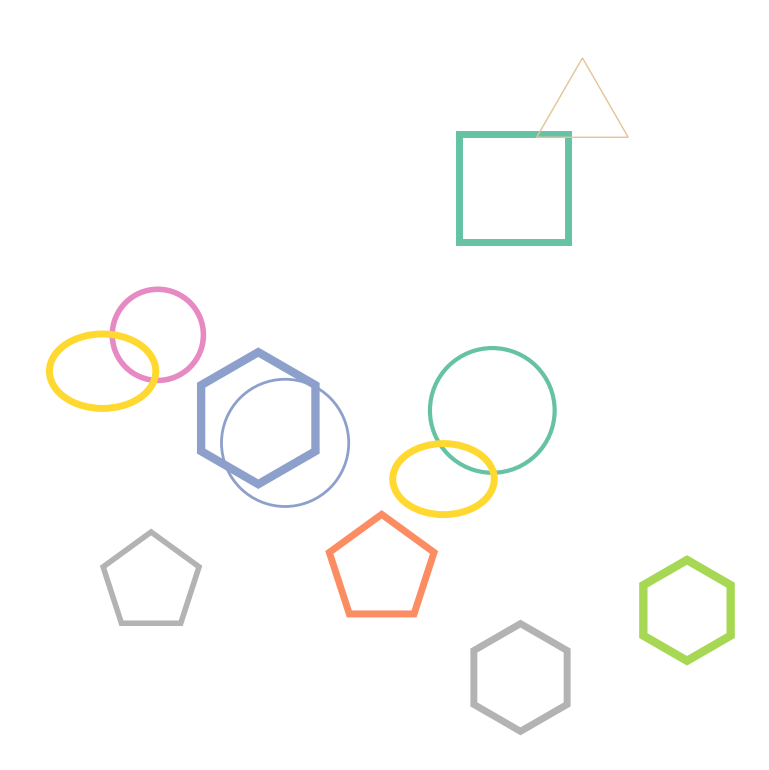[{"shape": "square", "thickness": 2.5, "radius": 0.35, "center": [0.667, 0.756]}, {"shape": "circle", "thickness": 1.5, "radius": 0.4, "center": [0.639, 0.467]}, {"shape": "pentagon", "thickness": 2.5, "radius": 0.36, "center": [0.496, 0.261]}, {"shape": "hexagon", "thickness": 3, "radius": 0.43, "center": [0.335, 0.457]}, {"shape": "circle", "thickness": 1, "radius": 0.41, "center": [0.37, 0.425]}, {"shape": "circle", "thickness": 2, "radius": 0.3, "center": [0.205, 0.565]}, {"shape": "hexagon", "thickness": 3, "radius": 0.33, "center": [0.892, 0.207]}, {"shape": "oval", "thickness": 2.5, "radius": 0.33, "center": [0.576, 0.378]}, {"shape": "oval", "thickness": 2.5, "radius": 0.35, "center": [0.133, 0.518]}, {"shape": "triangle", "thickness": 0.5, "radius": 0.34, "center": [0.756, 0.856]}, {"shape": "hexagon", "thickness": 2.5, "radius": 0.35, "center": [0.676, 0.12]}, {"shape": "pentagon", "thickness": 2, "radius": 0.33, "center": [0.196, 0.244]}]